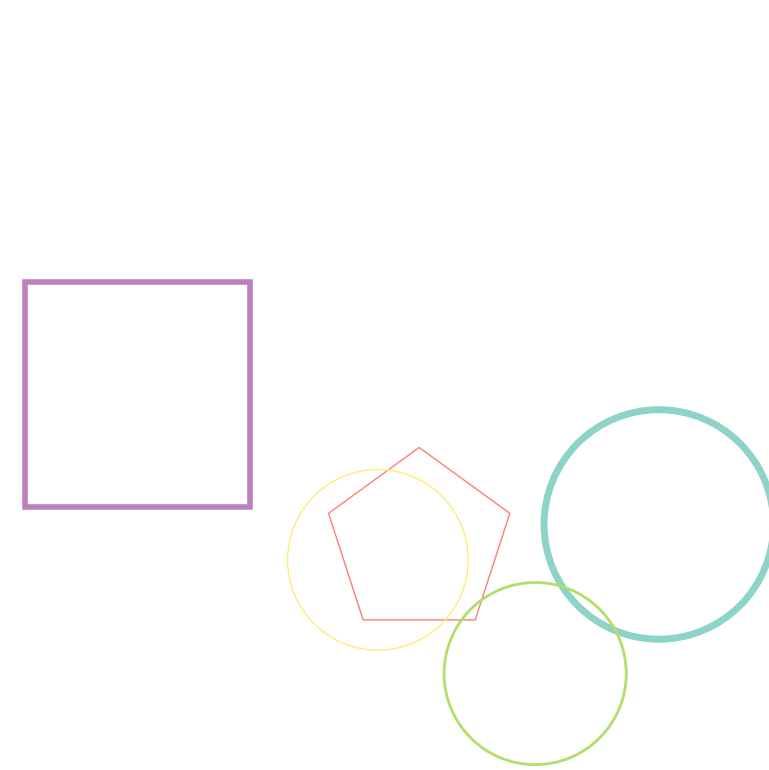[{"shape": "circle", "thickness": 2.5, "radius": 0.75, "center": [0.856, 0.319]}, {"shape": "pentagon", "thickness": 0.5, "radius": 0.62, "center": [0.544, 0.295]}, {"shape": "circle", "thickness": 1, "radius": 0.59, "center": [0.695, 0.125]}, {"shape": "square", "thickness": 2, "radius": 0.73, "center": [0.178, 0.488]}, {"shape": "circle", "thickness": 0.5, "radius": 0.59, "center": [0.491, 0.273]}]